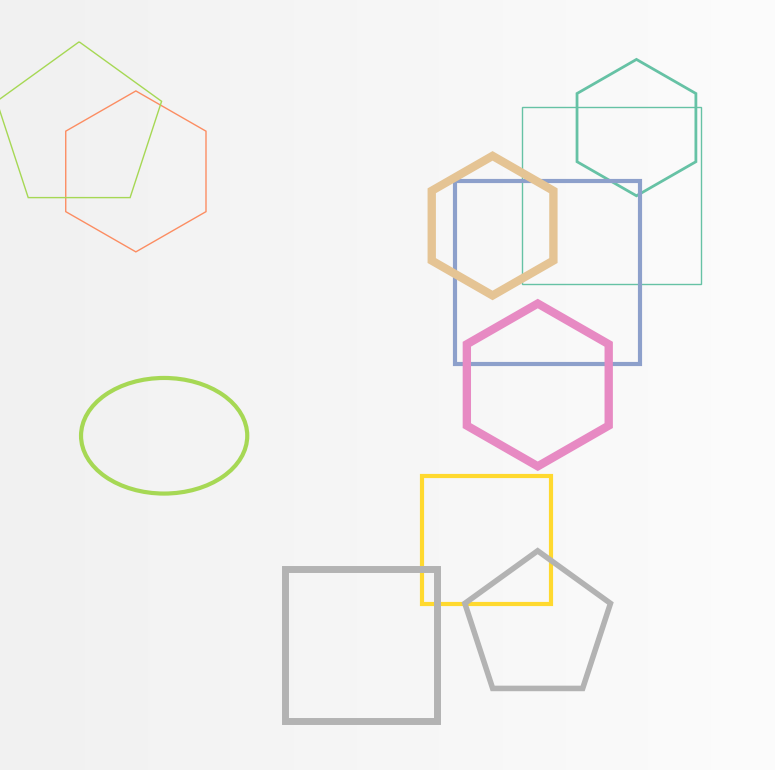[{"shape": "hexagon", "thickness": 1, "radius": 0.44, "center": [0.821, 0.834]}, {"shape": "square", "thickness": 0.5, "radius": 0.58, "center": [0.789, 0.746]}, {"shape": "hexagon", "thickness": 0.5, "radius": 0.52, "center": [0.175, 0.777]}, {"shape": "square", "thickness": 1.5, "radius": 0.6, "center": [0.706, 0.646]}, {"shape": "hexagon", "thickness": 3, "radius": 0.53, "center": [0.694, 0.5]}, {"shape": "oval", "thickness": 1.5, "radius": 0.54, "center": [0.212, 0.434]}, {"shape": "pentagon", "thickness": 0.5, "radius": 0.56, "center": [0.102, 0.834]}, {"shape": "square", "thickness": 1.5, "radius": 0.41, "center": [0.628, 0.299]}, {"shape": "hexagon", "thickness": 3, "radius": 0.45, "center": [0.636, 0.707]}, {"shape": "square", "thickness": 2.5, "radius": 0.49, "center": [0.465, 0.162]}, {"shape": "pentagon", "thickness": 2, "radius": 0.49, "center": [0.694, 0.186]}]